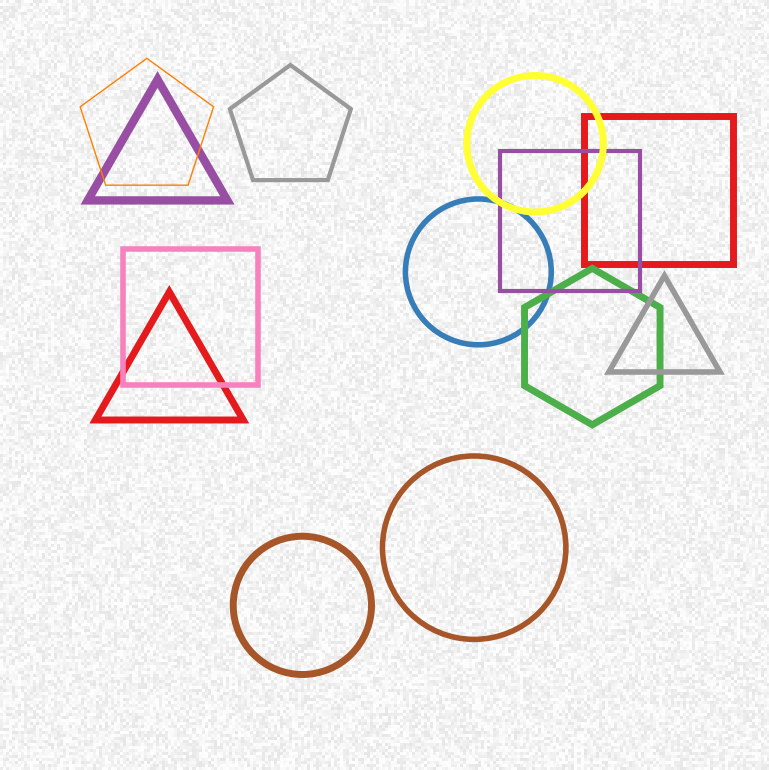[{"shape": "square", "thickness": 2.5, "radius": 0.48, "center": [0.855, 0.753]}, {"shape": "triangle", "thickness": 2.5, "radius": 0.55, "center": [0.22, 0.51]}, {"shape": "circle", "thickness": 2, "radius": 0.47, "center": [0.621, 0.647]}, {"shape": "hexagon", "thickness": 2.5, "radius": 0.51, "center": [0.769, 0.55]}, {"shape": "triangle", "thickness": 3, "radius": 0.52, "center": [0.205, 0.792]}, {"shape": "square", "thickness": 1.5, "radius": 0.46, "center": [0.74, 0.713]}, {"shape": "pentagon", "thickness": 0.5, "radius": 0.46, "center": [0.191, 0.833]}, {"shape": "circle", "thickness": 2.5, "radius": 0.44, "center": [0.695, 0.813]}, {"shape": "circle", "thickness": 2, "radius": 0.6, "center": [0.616, 0.289]}, {"shape": "circle", "thickness": 2.5, "radius": 0.45, "center": [0.393, 0.214]}, {"shape": "square", "thickness": 2, "radius": 0.44, "center": [0.248, 0.588]}, {"shape": "triangle", "thickness": 2, "radius": 0.42, "center": [0.863, 0.559]}, {"shape": "pentagon", "thickness": 1.5, "radius": 0.41, "center": [0.377, 0.833]}]